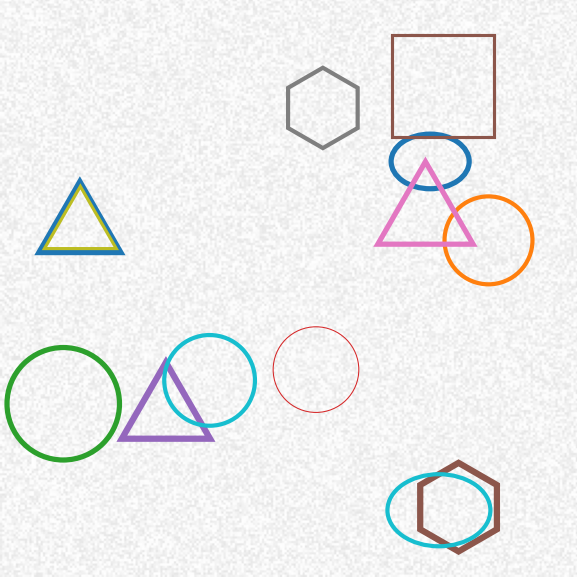[{"shape": "triangle", "thickness": 2.5, "radius": 0.41, "center": [0.138, 0.603]}, {"shape": "oval", "thickness": 2.5, "radius": 0.34, "center": [0.745, 0.72]}, {"shape": "circle", "thickness": 2, "radius": 0.38, "center": [0.846, 0.583]}, {"shape": "circle", "thickness": 2.5, "radius": 0.49, "center": [0.11, 0.3]}, {"shape": "circle", "thickness": 0.5, "radius": 0.37, "center": [0.547, 0.359]}, {"shape": "triangle", "thickness": 3, "radius": 0.44, "center": [0.287, 0.284]}, {"shape": "hexagon", "thickness": 3, "radius": 0.38, "center": [0.794, 0.121]}, {"shape": "square", "thickness": 1.5, "radius": 0.44, "center": [0.767, 0.85]}, {"shape": "triangle", "thickness": 2.5, "radius": 0.48, "center": [0.737, 0.624]}, {"shape": "hexagon", "thickness": 2, "radius": 0.35, "center": [0.559, 0.812]}, {"shape": "triangle", "thickness": 1.5, "radius": 0.36, "center": [0.139, 0.605]}, {"shape": "oval", "thickness": 2, "radius": 0.45, "center": [0.76, 0.116]}, {"shape": "circle", "thickness": 2, "radius": 0.39, "center": [0.363, 0.34]}]